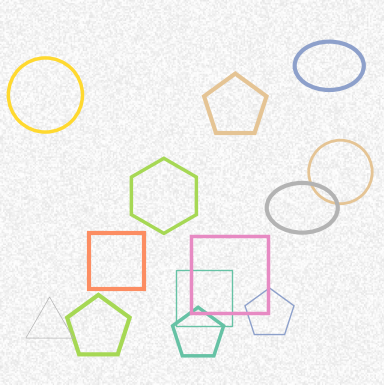[{"shape": "pentagon", "thickness": 2.5, "radius": 0.35, "center": [0.515, 0.132]}, {"shape": "square", "thickness": 1, "radius": 0.36, "center": [0.531, 0.226]}, {"shape": "square", "thickness": 3, "radius": 0.36, "center": [0.302, 0.322]}, {"shape": "pentagon", "thickness": 1, "radius": 0.33, "center": [0.7, 0.185]}, {"shape": "oval", "thickness": 3, "radius": 0.45, "center": [0.855, 0.829]}, {"shape": "square", "thickness": 2.5, "radius": 0.5, "center": [0.596, 0.287]}, {"shape": "pentagon", "thickness": 3, "radius": 0.43, "center": [0.256, 0.149]}, {"shape": "hexagon", "thickness": 2.5, "radius": 0.49, "center": [0.426, 0.491]}, {"shape": "circle", "thickness": 2.5, "radius": 0.48, "center": [0.118, 0.753]}, {"shape": "pentagon", "thickness": 3, "radius": 0.43, "center": [0.611, 0.724]}, {"shape": "circle", "thickness": 2, "radius": 0.41, "center": [0.884, 0.553]}, {"shape": "oval", "thickness": 3, "radius": 0.46, "center": [0.785, 0.46]}, {"shape": "triangle", "thickness": 0.5, "radius": 0.36, "center": [0.129, 0.157]}]